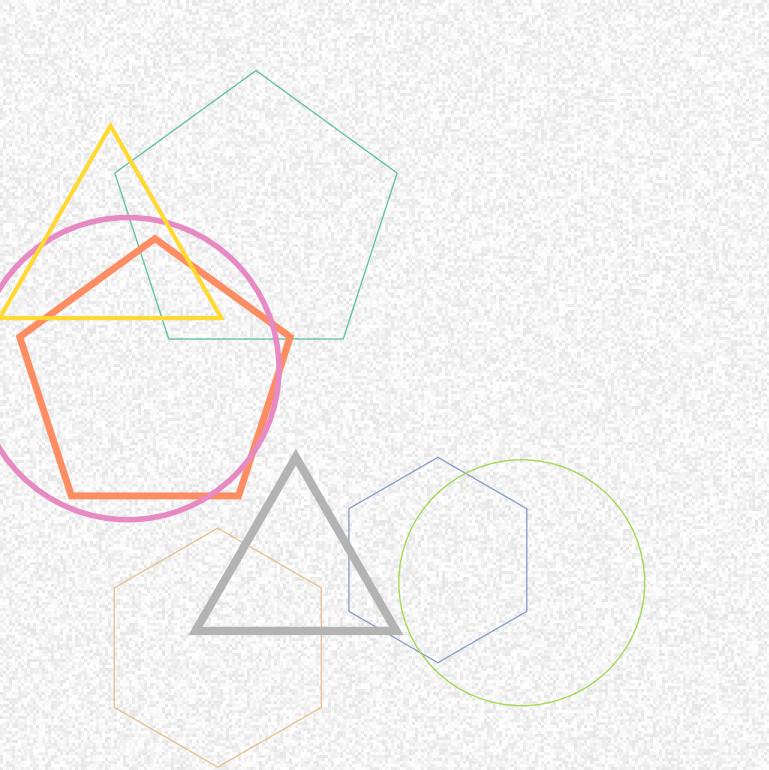[{"shape": "pentagon", "thickness": 0.5, "radius": 0.96, "center": [0.332, 0.716]}, {"shape": "pentagon", "thickness": 2.5, "radius": 0.92, "center": [0.201, 0.505]}, {"shape": "hexagon", "thickness": 0.5, "radius": 0.67, "center": [0.569, 0.273]}, {"shape": "circle", "thickness": 2, "radius": 0.98, "center": [0.166, 0.521]}, {"shape": "circle", "thickness": 0.5, "radius": 0.8, "center": [0.678, 0.243]}, {"shape": "triangle", "thickness": 1.5, "radius": 0.83, "center": [0.144, 0.67]}, {"shape": "hexagon", "thickness": 0.5, "radius": 0.78, "center": [0.283, 0.159]}, {"shape": "triangle", "thickness": 3, "radius": 0.75, "center": [0.384, 0.256]}]